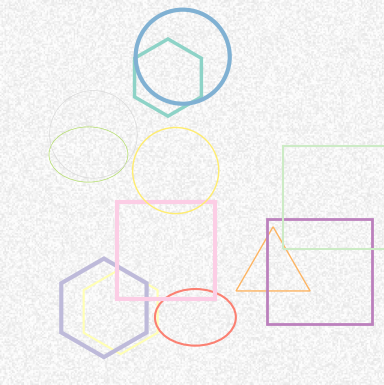[{"shape": "hexagon", "thickness": 2.5, "radius": 0.5, "center": [0.436, 0.799]}, {"shape": "hexagon", "thickness": 1.5, "radius": 0.55, "center": [0.313, 0.191]}, {"shape": "hexagon", "thickness": 3, "radius": 0.64, "center": [0.27, 0.2]}, {"shape": "oval", "thickness": 1.5, "radius": 0.53, "center": [0.508, 0.176]}, {"shape": "circle", "thickness": 3, "radius": 0.61, "center": [0.475, 0.853]}, {"shape": "triangle", "thickness": 1, "radius": 0.56, "center": [0.709, 0.3]}, {"shape": "oval", "thickness": 0.5, "radius": 0.51, "center": [0.23, 0.599]}, {"shape": "square", "thickness": 3, "radius": 0.63, "center": [0.431, 0.35]}, {"shape": "circle", "thickness": 0.5, "radius": 0.57, "center": [0.243, 0.651]}, {"shape": "square", "thickness": 2, "radius": 0.68, "center": [0.83, 0.295]}, {"shape": "square", "thickness": 1.5, "radius": 0.67, "center": [0.868, 0.486]}, {"shape": "circle", "thickness": 1, "radius": 0.56, "center": [0.456, 0.557]}]